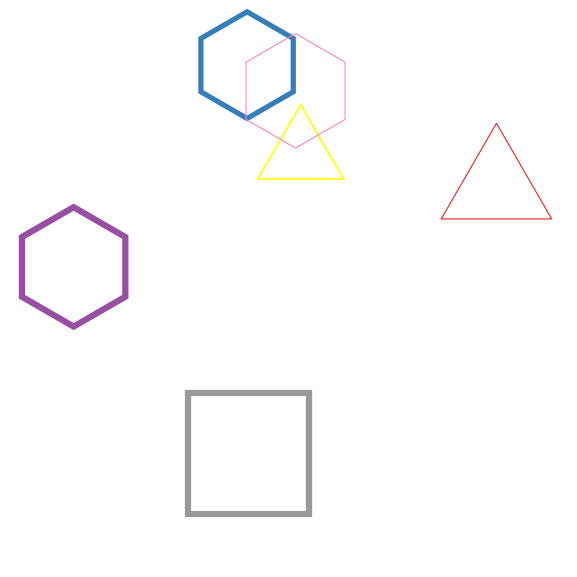[{"shape": "triangle", "thickness": 0.5, "radius": 0.55, "center": [0.86, 0.675]}, {"shape": "hexagon", "thickness": 2.5, "radius": 0.46, "center": [0.428, 0.886]}, {"shape": "hexagon", "thickness": 3, "radius": 0.52, "center": [0.127, 0.537]}, {"shape": "triangle", "thickness": 1, "radius": 0.43, "center": [0.521, 0.732]}, {"shape": "hexagon", "thickness": 0.5, "radius": 0.5, "center": [0.512, 0.842]}, {"shape": "square", "thickness": 3, "radius": 0.53, "center": [0.43, 0.214]}]